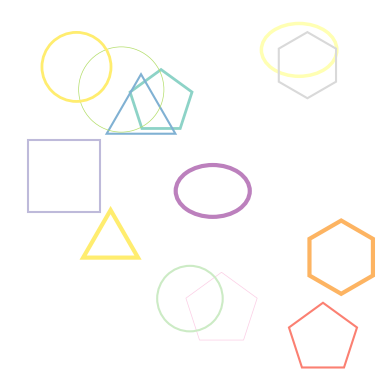[{"shape": "pentagon", "thickness": 2, "radius": 0.42, "center": [0.418, 0.735]}, {"shape": "oval", "thickness": 2.5, "radius": 0.49, "center": [0.777, 0.87]}, {"shape": "square", "thickness": 1.5, "radius": 0.47, "center": [0.166, 0.543]}, {"shape": "pentagon", "thickness": 1.5, "radius": 0.46, "center": [0.839, 0.121]}, {"shape": "triangle", "thickness": 1.5, "radius": 0.52, "center": [0.366, 0.704]}, {"shape": "hexagon", "thickness": 3, "radius": 0.48, "center": [0.886, 0.332]}, {"shape": "circle", "thickness": 0.5, "radius": 0.55, "center": [0.315, 0.768]}, {"shape": "pentagon", "thickness": 0.5, "radius": 0.49, "center": [0.575, 0.195]}, {"shape": "hexagon", "thickness": 1.5, "radius": 0.43, "center": [0.798, 0.831]}, {"shape": "oval", "thickness": 3, "radius": 0.48, "center": [0.553, 0.504]}, {"shape": "circle", "thickness": 1.5, "radius": 0.43, "center": [0.493, 0.224]}, {"shape": "circle", "thickness": 2, "radius": 0.45, "center": [0.199, 0.826]}, {"shape": "triangle", "thickness": 3, "radius": 0.41, "center": [0.287, 0.372]}]